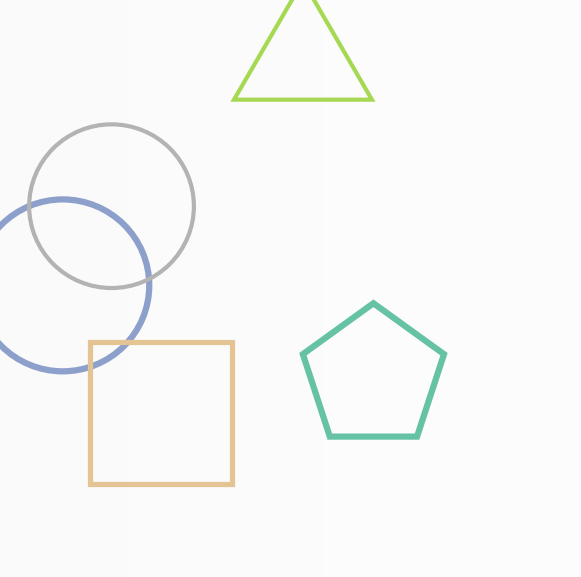[{"shape": "pentagon", "thickness": 3, "radius": 0.64, "center": [0.642, 0.346]}, {"shape": "circle", "thickness": 3, "radius": 0.74, "center": [0.108, 0.505]}, {"shape": "triangle", "thickness": 2, "radius": 0.69, "center": [0.521, 0.895]}, {"shape": "square", "thickness": 2.5, "radius": 0.61, "center": [0.277, 0.284]}, {"shape": "circle", "thickness": 2, "radius": 0.71, "center": [0.192, 0.642]}]